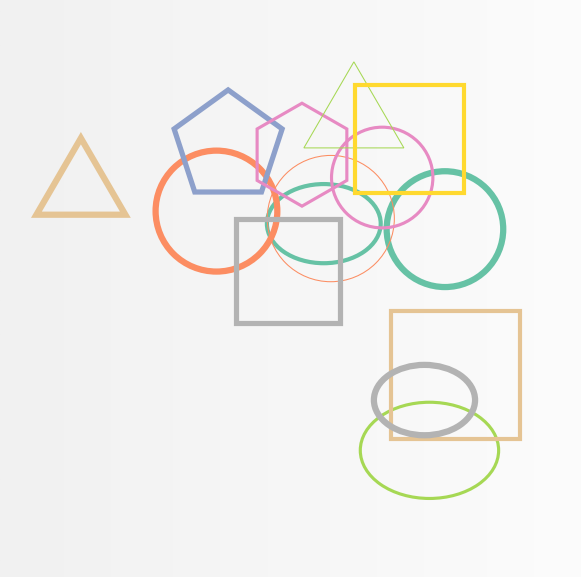[{"shape": "circle", "thickness": 3, "radius": 0.5, "center": [0.765, 0.602]}, {"shape": "oval", "thickness": 2, "radius": 0.49, "center": [0.557, 0.612]}, {"shape": "circle", "thickness": 3, "radius": 0.52, "center": [0.372, 0.634]}, {"shape": "circle", "thickness": 0.5, "radius": 0.55, "center": [0.569, 0.621]}, {"shape": "pentagon", "thickness": 2.5, "radius": 0.49, "center": [0.392, 0.746]}, {"shape": "hexagon", "thickness": 1.5, "radius": 0.45, "center": [0.52, 0.731]}, {"shape": "circle", "thickness": 1.5, "radius": 0.44, "center": [0.658, 0.692]}, {"shape": "oval", "thickness": 1.5, "radius": 0.6, "center": [0.739, 0.219]}, {"shape": "triangle", "thickness": 0.5, "radius": 0.5, "center": [0.609, 0.793]}, {"shape": "square", "thickness": 2, "radius": 0.47, "center": [0.705, 0.759]}, {"shape": "triangle", "thickness": 3, "radius": 0.44, "center": [0.139, 0.672]}, {"shape": "square", "thickness": 2, "radius": 0.55, "center": [0.784, 0.35]}, {"shape": "square", "thickness": 2.5, "radius": 0.45, "center": [0.495, 0.53]}, {"shape": "oval", "thickness": 3, "radius": 0.44, "center": [0.73, 0.306]}]